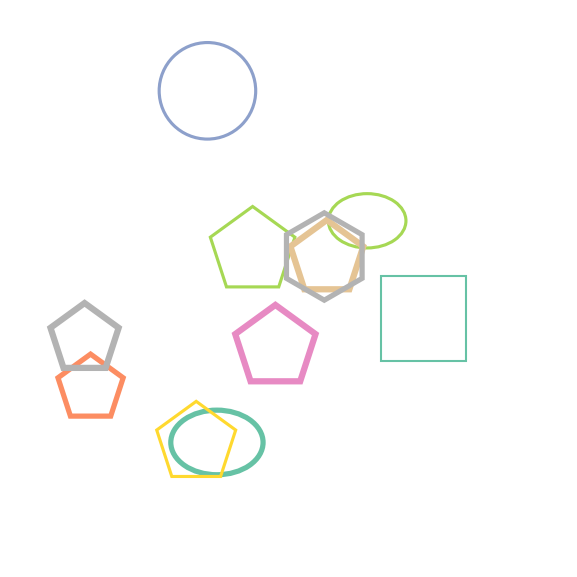[{"shape": "oval", "thickness": 2.5, "radius": 0.4, "center": [0.376, 0.233]}, {"shape": "square", "thickness": 1, "radius": 0.37, "center": [0.734, 0.447]}, {"shape": "pentagon", "thickness": 2.5, "radius": 0.3, "center": [0.157, 0.327]}, {"shape": "circle", "thickness": 1.5, "radius": 0.42, "center": [0.359, 0.842]}, {"shape": "pentagon", "thickness": 3, "radius": 0.37, "center": [0.477, 0.398]}, {"shape": "pentagon", "thickness": 1.5, "radius": 0.38, "center": [0.437, 0.565]}, {"shape": "oval", "thickness": 1.5, "radius": 0.34, "center": [0.636, 0.617]}, {"shape": "pentagon", "thickness": 1.5, "radius": 0.36, "center": [0.34, 0.232]}, {"shape": "pentagon", "thickness": 3, "radius": 0.33, "center": [0.566, 0.552]}, {"shape": "hexagon", "thickness": 2.5, "radius": 0.38, "center": [0.562, 0.555]}, {"shape": "pentagon", "thickness": 3, "radius": 0.31, "center": [0.146, 0.412]}]